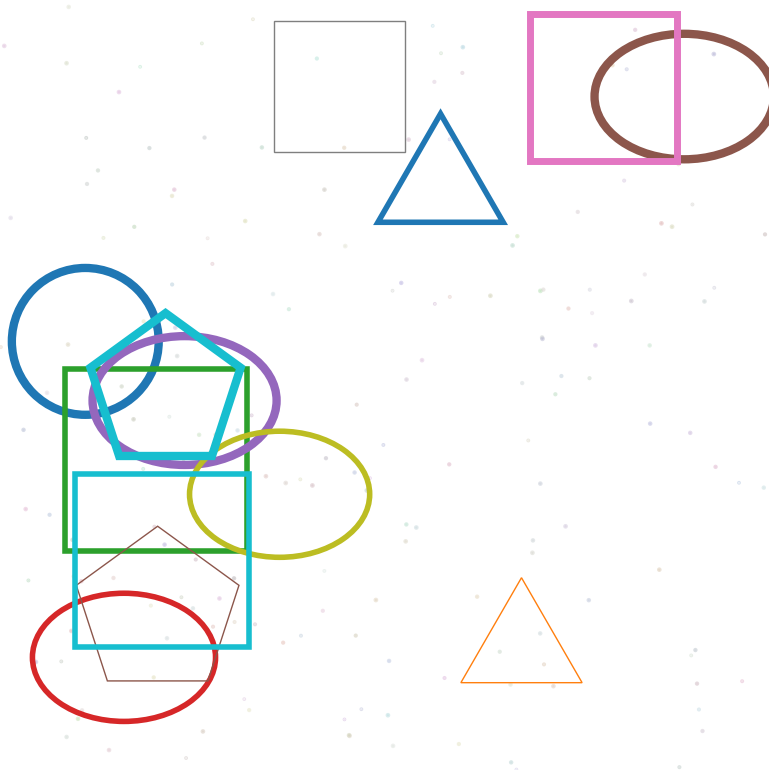[{"shape": "circle", "thickness": 3, "radius": 0.48, "center": [0.111, 0.557]}, {"shape": "triangle", "thickness": 2, "radius": 0.47, "center": [0.572, 0.758]}, {"shape": "triangle", "thickness": 0.5, "radius": 0.45, "center": [0.677, 0.159]}, {"shape": "square", "thickness": 2, "radius": 0.59, "center": [0.203, 0.403]}, {"shape": "oval", "thickness": 2, "radius": 0.59, "center": [0.161, 0.146]}, {"shape": "oval", "thickness": 3, "radius": 0.6, "center": [0.24, 0.48]}, {"shape": "oval", "thickness": 3, "radius": 0.58, "center": [0.889, 0.875]}, {"shape": "pentagon", "thickness": 0.5, "radius": 0.56, "center": [0.205, 0.206]}, {"shape": "square", "thickness": 2.5, "radius": 0.48, "center": [0.784, 0.887]}, {"shape": "square", "thickness": 0.5, "radius": 0.43, "center": [0.441, 0.887]}, {"shape": "oval", "thickness": 2, "radius": 0.58, "center": [0.363, 0.358]}, {"shape": "pentagon", "thickness": 3, "radius": 0.51, "center": [0.215, 0.491]}, {"shape": "square", "thickness": 2, "radius": 0.56, "center": [0.21, 0.272]}]